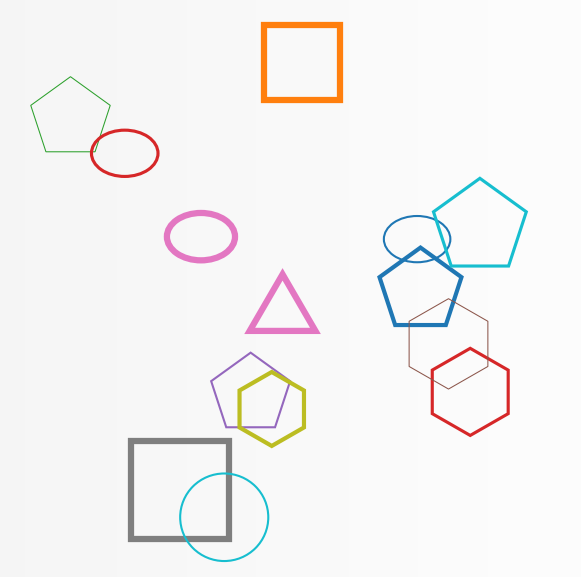[{"shape": "oval", "thickness": 1, "radius": 0.29, "center": [0.718, 0.585]}, {"shape": "pentagon", "thickness": 2, "radius": 0.37, "center": [0.723, 0.496]}, {"shape": "square", "thickness": 3, "radius": 0.33, "center": [0.519, 0.891]}, {"shape": "pentagon", "thickness": 0.5, "radius": 0.36, "center": [0.121, 0.794]}, {"shape": "oval", "thickness": 1.5, "radius": 0.29, "center": [0.215, 0.734]}, {"shape": "hexagon", "thickness": 1.5, "radius": 0.38, "center": [0.809, 0.321]}, {"shape": "pentagon", "thickness": 1, "radius": 0.36, "center": [0.431, 0.317]}, {"shape": "hexagon", "thickness": 0.5, "radius": 0.39, "center": [0.772, 0.404]}, {"shape": "oval", "thickness": 3, "radius": 0.29, "center": [0.346, 0.589]}, {"shape": "triangle", "thickness": 3, "radius": 0.33, "center": [0.486, 0.459]}, {"shape": "square", "thickness": 3, "radius": 0.42, "center": [0.309, 0.15]}, {"shape": "hexagon", "thickness": 2, "radius": 0.32, "center": [0.468, 0.291]}, {"shape": "pentagon", "thickness": 1.5, "radius": 0.42, "center": [0.826, 0.606]}, {"shape": "circle", "thickness": 1, "radius": 0.38, "center": [0.386, 0.103]}]